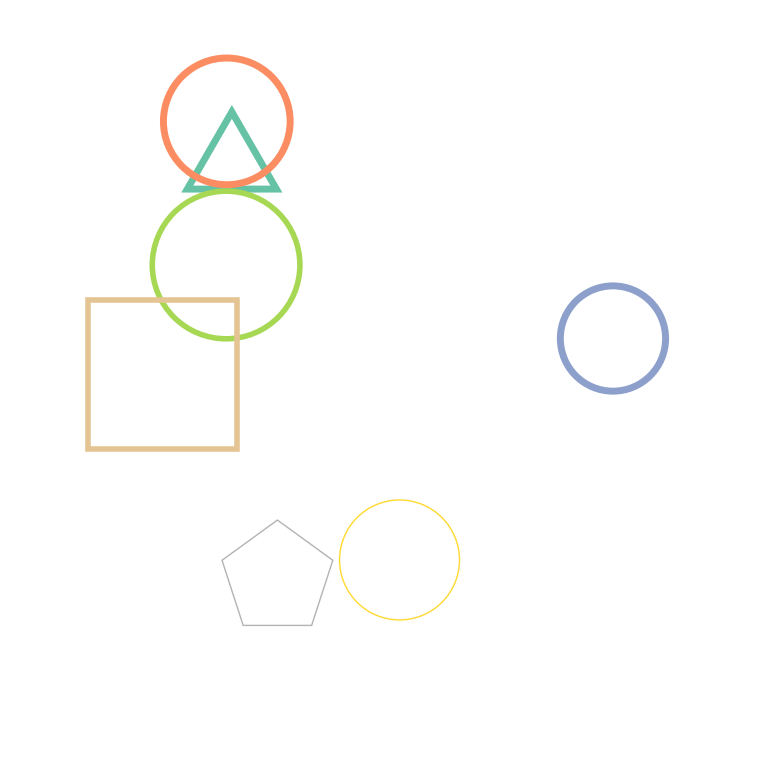[{"shape": "triangle", "thickness": 2.5, "radius": 0.33, "center": [0.301, 0.788]}, {"shape": "circle", "thickness": 2.5, "radius": 0.41, "center": [0.295, 0.842]}, {"shape": "circle", "thickness": 2.5, "radius": 0.34, "center": [0.796, 0.56]}, {"shape": "circle", "thickness": 2, "radius": 0.48, "center": [0.294, 0.656]}, {"shape": "circle", "thickness": 0.5, "radius": 0.39, "center": [0.519, 0.273]}, {"shape": "square", "thickness": 2, "radius": 0.48, "center": [0.211, 0.513]}, {"shape": "pentagon", "thickness": 0.5, "radius": 0.38, "center": [0.36, 0.249]}]